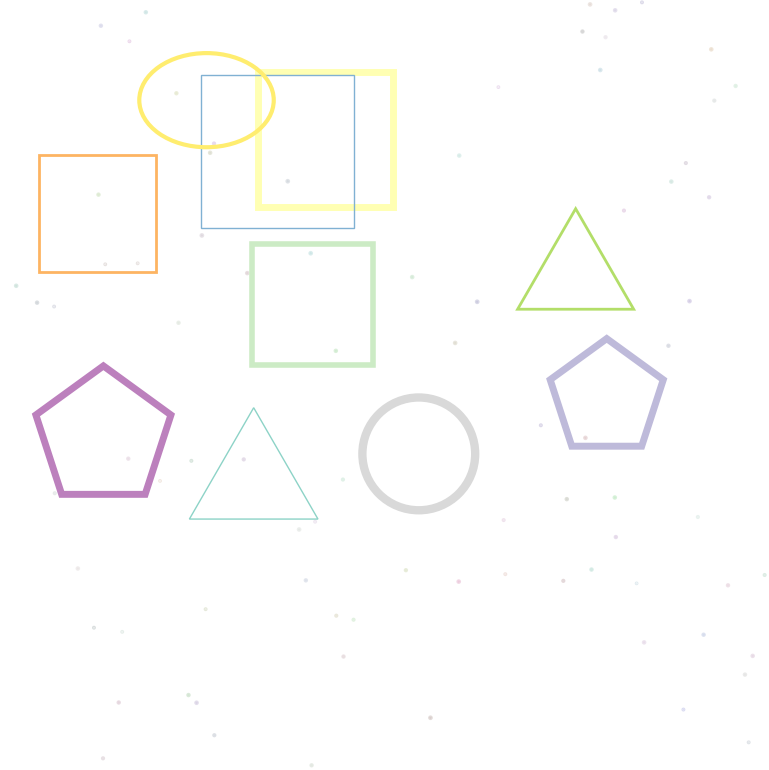[{"shape": "triangle", "thickness": 0.5, "radius": 0.48, "center": [0.329, 0.374]}, {"shape": "square", "thickness": 2.5, "radius": 0.44, "center": [0.422, 0.818]}, {"shape": "pentagon", "thickness": 2.5, "radius": 0.39, "center": [0.788, 0.483]}, {"shape": "square", "thickness": 0.5, "radius": 0.5, "center": [0.361, 0.804]}, {"shape": "square", "thickness": 1, "radius": 0.38, "center": [0.127, 0.723]}, {"shape": "triangle", "thickness": 1, "radius": 0.44, "center": [0.748, 0.642]}, {"shape": "circle", "thickness": 3, "radius": 0.37, "center": [0.544, 0.411]}, {"shape": "pentagon", "thickness": 2.5, "radius": 0.46, "center": [0.134, 0.433]}, {"shape": "square", "thickness": 2, "radius": 0.39, "center": [0.406, 0.605]}, {"shape": "oval", "thickness": 1.5, "radius": 0.44, "center": [0.268, 0.87]}]